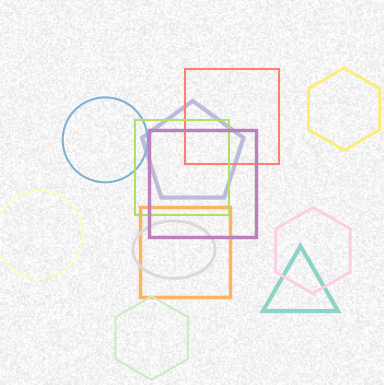[{"shape": "triangle", "thickness": 3, "radius": 0.56, "center": [0.781, 0.248]}, {"shape": "circle", "thickness": 1, "radius": 0.57, "center": [0.102, 0.391]}, {"shape": "pentagon", "thickness": 3, "radius": 0.69, "center": [0.501, 0.599]}, {"shape": "square", "thickness": 1.5, "radius": 0.61, "center": [0.602, 0.697]}, {"shape": "circle", "thickness": 1.5, "radius": 0.55, "center": [0.273, 0.637]}, {"shape": "square", "thickness": 2.5, "radius": 0.58, "center": [0.481, 0.345]}, {"shape": "square", "thickness": 1.5, "radius": 0.61, "center": [0.473, 0.565]}, {"shape": "hexagon", "thickness": 2, "radius": 0.56, "center": [0.813, 0.35]}, {"shape": "oval", "thickness": 2, "radius": 0.53, "center": [0.452, 0.351]}, {"shape": "square", "thickness": 2.5, "radius": 0.69, "center": [0.526, 0.523]}, {"shape": "hexagon", "thickness": 1.5, "radius": 0.54, "center": [0.394, 0.122]}, {"shape": "hexagon", "thickness": 2, "radius": 0.53, "center": [0.894, 0.717]}]